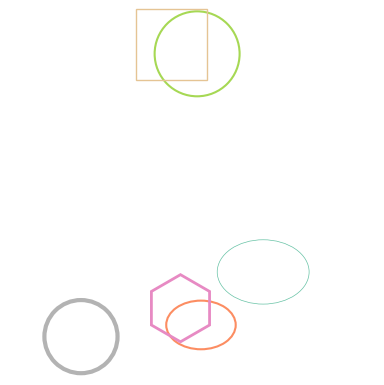[{"shape": "oval", "thickness": 0.5, "radius": 0.6, "center": [0.684, 0.294]}, {"shape": "oval", "thickness": 1.5, "radius": 0.45, "center": [0.522, 0.156]}, {"shape": "hexagon", "thickness": 2, "radius": 0.44, "center": [0.469, 0.199]}, {"shape": "circle", "thickness": 1.5, "radius": 0.55, "center": [0.512, 0.86]}, {"shape": "square", "thickness": 1, "radius": 0.46, "center": [0.445, 0.884]}, {"shape": "circle", "thickness": 3, "radius": 0.47, "center": [0.21, 0.126]}]